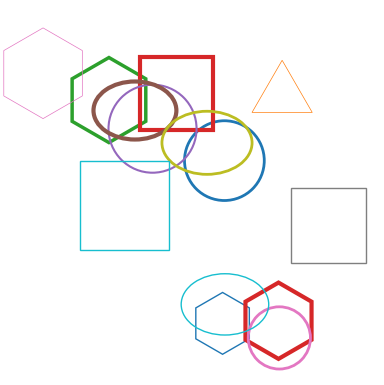[{"shape": "circle", "thickness": 2, "radius": 0.52, "center": [0.583, 0.583]}, {"shape": "hexagon", "thickness": 1, "radius": 0.4, "center": [0.578, 0.16]}, {"shape": "triangle", "thickness": 0.5, "radius": 0.45, "center": [0.733, 0.753]}, {"shape": "hexagon", "thickness": 2.5, "radius": 0.55, "center": [0.283, 0.74]}, {"shape": "hexagon", "thickness": 3, "radius": 0.5, "center": [0.723, 0.167]}, {"shape": "square", "thickness": 3, "radius": 0.47, "center": [0.458, 0.758]}, {"shape": "circle", "thickness": 1.5, "radius": 0.57, "center": [0.396, 0.666]}, {"shape": "oval", "thickness": 3, "radius": 0.54, "center": [0.35, 0.713]}, {"shape": "hexagon", "thickness": 0.5, "radius": 0.59, "center": [0.112, 0.81]}, {"shape": "circle", "thickness": 2, "radius": 0.4, "center": [0.726, 0.122]}, {"shape": "square", "thickness": 1, "radius": 0.49, "center": [0.852, 0.414]}, {"shape": "oval", "thickness": 2, "radius": 0.59, "center": [0.538, 0.629]}, {"shape": "square", "thickness": 1, "radius": 0.58, "center": [0.323, 0.466]}, {"shape": "oval", "thickness": 1, "radius": 0.57, "center": [0.584, 0.209]}]